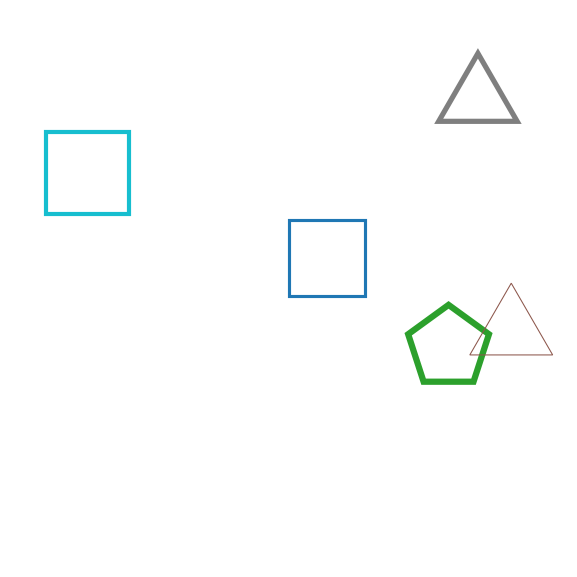[{"shape": "square", "thickness": 1.5, "radius": 0.33, "center": [0.566, 0.552]}, {"shape": "pentagon", "thickness": 3, "radius": 0.37, "center": [0.777, 0.398]}, {"shape": "triangle", "thickness": 0.5, "radius": 0.41, "center": [0.885, 0.426]}, {"shape": "triangle", "thickness": 2.5, "radius": 0.39, "center": [0.828, 0.828]}, {"shape": "square", "thickness": 2, "radius": 0.36, "center": [0.151, 0.7]}]